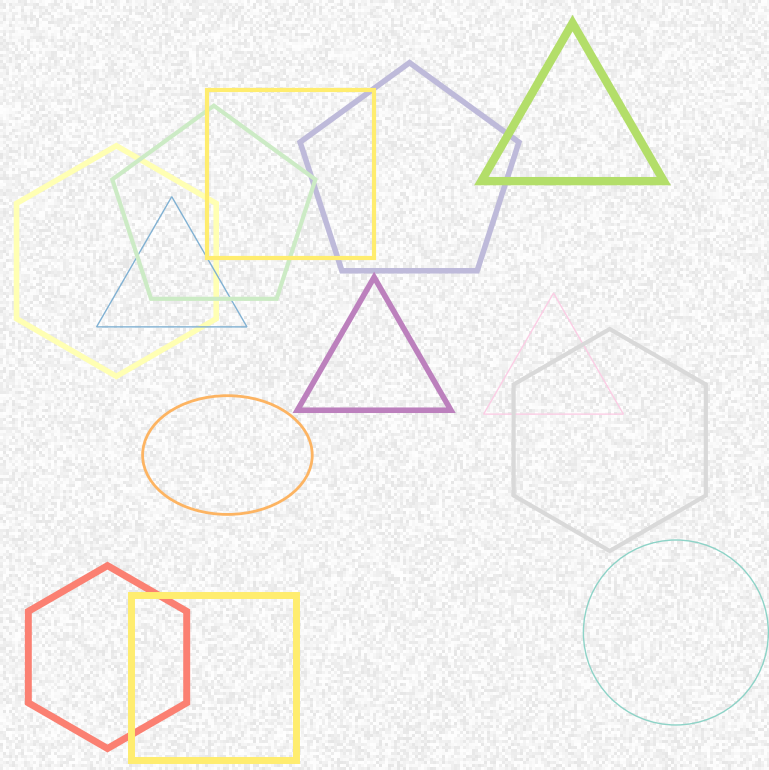[{"shape": "circle", "thickness": 0.5, "radius": 0.6, "center": [0.878, 0.179]}, {"shape": "hexagon", "thickness": 2, "radius": 0.75, "center": [0.151, 0.661]}, {"shape": "pentagon", "thickness": 2, "radius": 0.75, "center": [0.532, 0.769]}, {"shape": "hexagon", "thickness": 2.5, "radius": 0.59, "center": [0.14, 0.147]}, {"shape": "triangle", "thickness": 0.5, "radius": 0.56, "center": [0.223, 0.632]}, {"shape": "oval", "thickness": 1, "radius": 0.55, "center": [0.295, 0.409]}, {"shape": "triangle", "thickness": 3, "radius": 0.68, "center": [0.744, 0.833]}, {"shape": "triangle", "thickness": 0.5, "radius": 0.52, "center": [0.719, 0.515]}, {"shape": "hexagon", "thickness": 1.5, "radius": 0.72, "center": [0.792, 0.429]}, {"shape": "triangle", "thickness": 2, "radius": 0.58, "center": [0.486, 0.525]}, {"shape": "pentagon", "thickness": 1.5, "radius": 0.69, "center": [0.278, 0.724]}, {"shape": "square", "thickness": 1.5, "radius": 0.54, "center": [0.378, 0.774]}, {"shape": "square", "thickness": 2.5, "radius": 0.54, "center": [0.277, 0.12]}]